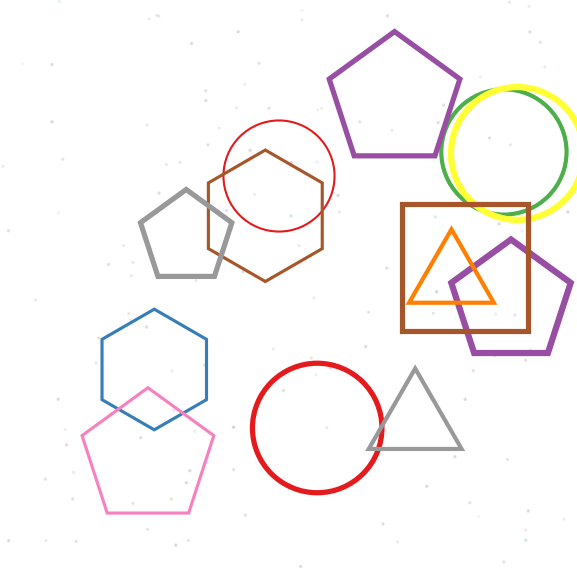[{"shape": "circle", "thickness": 1, "radius": 0.48, "center": [0.483, 0.694]}, {"shape": "circle", "thickness": 2.5, "radius": 0.56, "center": [0.549, 0.258]}, {"shape": "hexagon", "thickness": 1.5, "radius": 0.52, "center": [0.267, 0.359]}, {"shape": "circle", "thickness": 2, "radius": 0.54, "center": [0.873, 0.736]}, {"shape": "pentagon", "thickness": 3, "radius": 0.54, "center": [0.885, 0.476]}, {"shape": "pentagon", "thickness": 2.5, "radius": 0.59, "center": [0.683, 0.826]}, {"shape": "triangle", "thickness": 2, "radius": 0.42, "center": [0.782, 0.517]}, {"shape": "circle", "thickness": 3, "radius": 0.58, "center": [0.896, 0.733]}, {"shape": "hexagon", "thickness": 1.5, "radius": 0.57, "center": [0.459, 0.626]}, {"shape": "square", "thickness": 2.5, "radius": 0.55, "center": [0.805, 0.536]}, {"shape": "pentagon", "thickness": 1.5, "radius": 0.6, "center": [0.256, 0.208]}, {"shape": "pentagon", "thickness": 2.5, "radius": 0.42, "center": [0.322, 0.588]}, {"shape": "triangle", "thickness": 2, "radius": 0.46, "center": [0.719, 0.268]}]